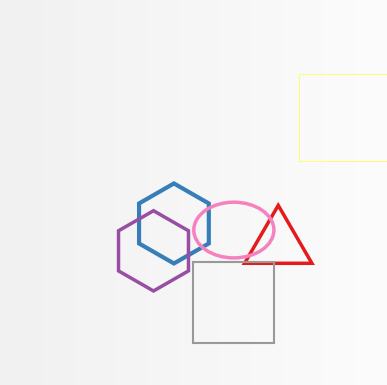[{"shape": "triangle", "thickness": 2.5, "radius": 0.5, "center": [0.718, 0.366]}, {"shape": "hexagon", "thickness": 3, "radius": 0.52, "center": [0.449, 0.42]}, {"shape": "hexagon", "thickness": 2.5, "radius": 0.52, "center": [0.396, 0.348]}, {"shape": "square", "thickness": 0.5, "radius": 0.56, "center": [0.885, 0.694]}, {"shape": "oval", "thickness": 2.5, "radius": 0.52, "center": [0.603, 0.402]}, {"shape": "square", "thickness": 1.5, "radius": 0.52, "center": [0.602, 0.214]}]